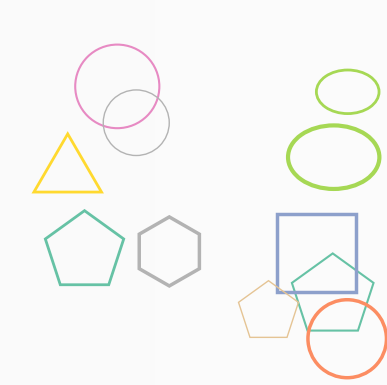[{"shape": "pentagon", "thickness": 2, "radius": 0.53, "center": [0.218, 0.346]}, {"shape": "pentagon", "thickness": 1.5, "radius": 0.55, "center": [0.859, 0.231]}, {"shape": "circle", "thickness": 2.5, "radius": 0.51, "center": [0.896, 0.12]}, {"shape": "square", "thickness": 2.5, "radius": 0.51, "center": [0.818, 0.342]}, {"shape": "circle", "thickness": 1.5, "radius": 0.54, "center": [0.303, 0.776]}, {"shape": "oval", "thickness": 2, "radius": 0.4, "center": [0.897, 0.762]}, {"shape": "oval", "thickness": 3, "radius": 0.59, "center": [0.861, 0.592]}, {"shape": "triangle", "thickness": 2, "radius": 0.5, "center": [0.175, 0.551]}, {"shape": "pentagon", "thickness": 1, "radius": 0.41, "center": [0.693, 0.19]}, {"shape": "circle", "thickness": 1, "radius": 0.43, "center": [0.352, 0.681]}, {"shape": "hexagon", "thickness": 2.5, "radius": 0.45, "center": [0.437, 0.347]}]